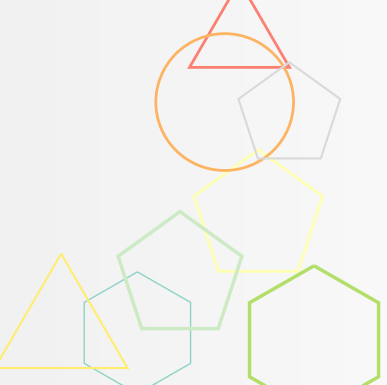[{"shape": "hexagon", "thickness": 1, "radius": 0.79, "center": [0.355, 0.135]}, {"shape": "pentagon", "thickness": 2, "radius": 0.87, "center": [0.666, 0.436]}, {"shape": "triangle", "thickness": 2, "radius": 0.74, "center": [0.618, 0.899]}, {"shape": "circle", "thickness": 2, "radius": 0.89, "center": [0.58, 0.735]}, {"shape": "hexagon", "thickness": 2.5, "radius": 0.96, "center": [0.81, 0.117]}, {"shape": "pentagon", "thickness": 1.5, "radius": 0.69, "center": [0.747, 0.7]}, {"shape": "pentagon", "thickness": 2.5, "radius": 0.84, "center": [0.464, 0.282]}, {"shape": "triangle", "thickness": 1.5, "radius": 0.99, "center": [0.158, 0.143]}]